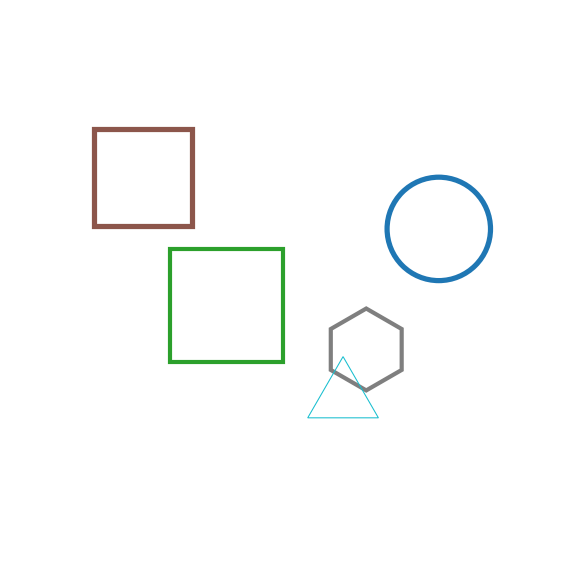[{"shape": "circle", "thickness": 2.5, "radius": 0.45, "center": [0.76, 0.603]}, {"shape": "square", "thickness": 2, "radius": 0.49, "center": [0.393, 0.47]}, {"shape": "square", "thickness": 2.5, "radius": 0.42, "center": [0.248, 0.691]}, {"shape": "hexagon", "thickness": 2, "radius": 0.35, "center": [0.634, 0.394]}, {"shape": "triangle", "thickness": 0.5, "radius": 0.35, "center": [0.594, 0.311]}]